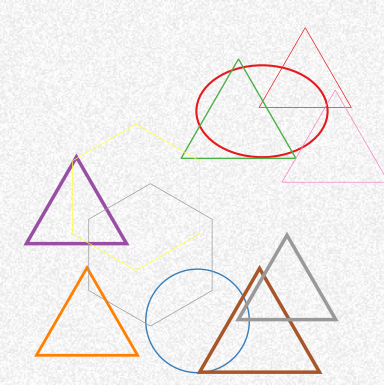[{"shape": "oval", "thickness": 1.5, "radius": 0.85, "center": [0.68, 0.711]}, {"shape": "triangle", "thickness": 0.5, "radius": 0.69, "center": [0.793, 0.79]}, {"shape": "circle", "thickness": 1, "radius": 0.67, "center": [0.513, 0.166]}, {"shape": "triangle", "thickness": 1, "radius": 0.86, "center": [0.619, 0.675]}, {"shape": "triangle", "thickness": 2.5, "radius": 0.75, "center": [0.199, 0.442]}, {"shape": "triangle", "thickness": 2, "radius": 0.76, "center": [0.226, 0.153]}, {"shape": "hexagon", "thickness": 0.5, "radius": 0.95, "center": [0.353, 0.487]}, {"shape": "triangle", "thickness": 2.5, "radius": 0.9, "center": [0.674, 0.123]}, {"shape": "triangle", "thickness": 0.5, "radius": 0.8, "center": [0.871, 0.607]}, {"shape": "triangle", "thickness": 2.5, "radius": 0.73, "center": [0.745, 0.243]}, {"shape": "hexagon", "thickness": 0.5, "radius": 0.93, "center": [0.391, 0.338]}]